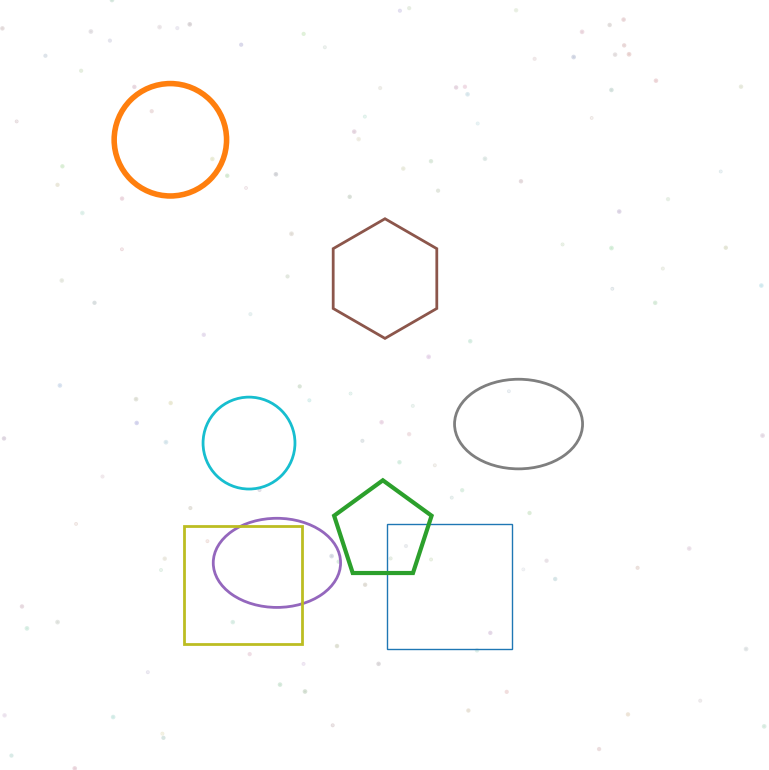[{"shape": "square", "thickness": 0.5, "radius": 0.4, "center": [0.584, 0.238]}, {"shape": "circle", "thickness": 2, "radius": 0.36, "center": [0.221, 0.818]}, {"shape": "pentagon", "thickness": 1.5, "radius": 0.33, "center": [0.497, 0.31]}, {"shape": "oval", "thickness": 1, "radius": 0.41, "center": [0.36, 0.269]}, {"shape": "hexagon", "thickness": 1, "radius": 0.39, "center": [0.5, 0.638]}, {"shape": "oval", "thickness": 1, "radius": 0.42, "center": [0.673, 0.449]}, {"shape": "square", "thickness": 1, "radius": 0.38, "center": [0.315, 0.24]}, {"shape": "circle", "thickness": 1, "radius": 0.3, "center": [0.323, 0.425]}]